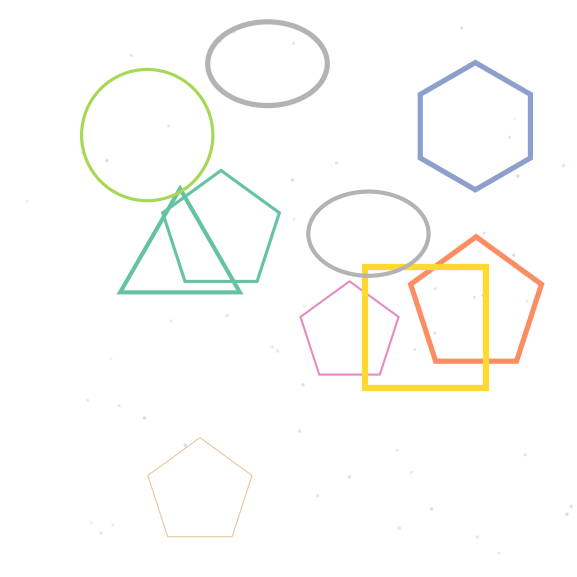[{"shape": "triangle", "thickness": 2, "radius": 0.6, "center": [0.312, 0.553]}, {"shape": "pentagon", "thickness": 1.5, "radius": 0.53, "center": [0.383, 0.598]}, {"shape": "pentagon", "thickness": 2.5, "radius": 0.6, "center": [0.824, 0.47]}, {"shape": "hexagon", "thickness": 2.5, "radius": 0.55, "center": [0.823, 0.781]}, {"shape": "pentagon", "thickness": 1, "radius": 0.45, "center": [0.605, 0.423]}, {"shape": "circle", "thickness": 1.5, "radius": 0.57, "center": [0.255, 0.765]}, {"shape": "square", "thickness": 3, "radius": 0.52, "center": [0.737, 0.432]}, {"shape": "pentagon", "thickness": 0.5, "radius": 0.47, "center": [0.346, 0.146]}, {"shape": "oval", "thickness": 2.5, "radius": 0.52, "center": [0.463, 0.889]}, {"shape": "oval", "thickness": 2, "radius": 0.52, "center": [0.638, 0.595]}]